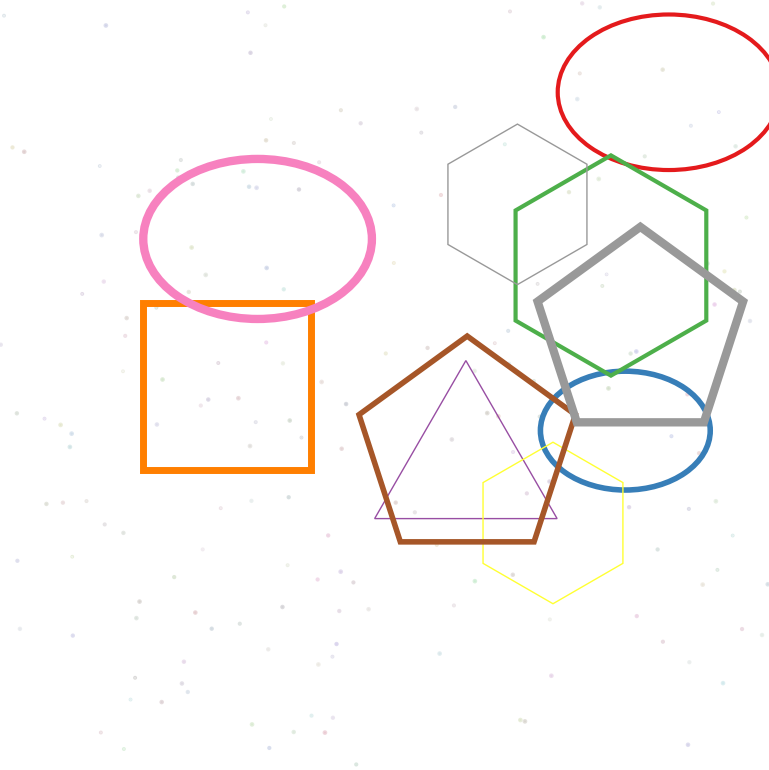[{"shape": "oval", "thickness": 1.5, "radius": 0.72, "center": [0.869, 0.88]}, {"shape": "oval", "thickness": 2, "radius": 0.55, "center": [0.812, 0.441]}, {"shape": "hexagon", "thickness": 1.5, "radius": 0.72, "center": [0.793, 0.655]}, {"shape": "triangle", "thickness": 0.5, "radius": 0.68, "center": [0.605, 0.395]}, {"shape": "square", "thickness": 2.5, "radius": 0.54, "center": [0.295, 0.498]}, {"shape": "hexagon", "thickness": 0.5, "radius": 0.52, "center": [0.718, 0.321]}, {"shape": "pentagon", "thickness": 2, "radius": 0.74, "center": [0.607, 0.416]}, {"shape": "oval", "thickness": 3, "radius": 0.74, "center": [0.335, 0.69]}, {"shape": "pentagon", "thickness": 3, "radius": 0.7, "center": [0.832, 0.565]}, {"shape": "hexagon", "thickness": 0.5, "radius": 0.52, "center": [0.672, 0.735]}]